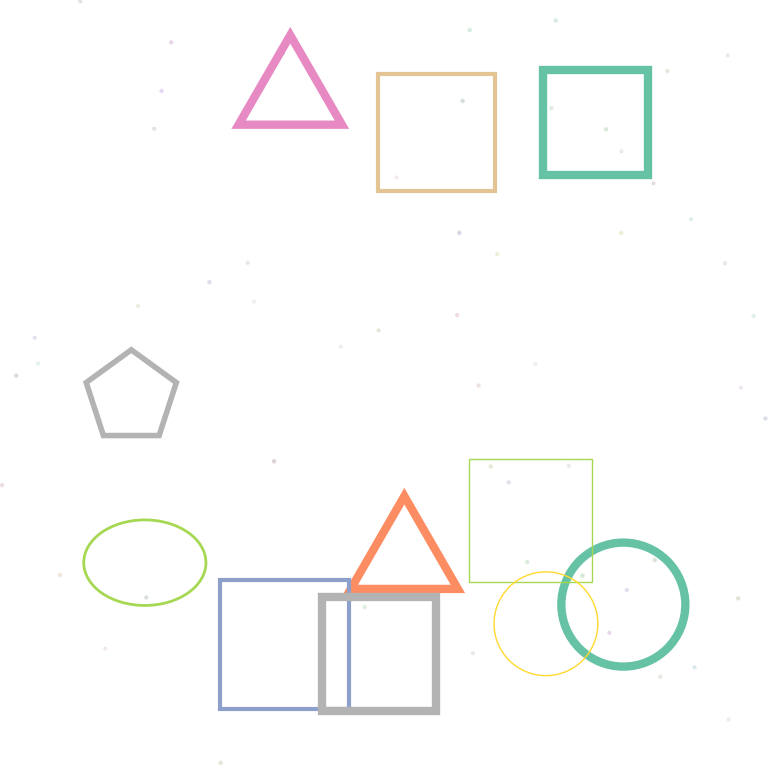[{"shape": "square", "thickness": 3, "radius": 0.34, "center": [0.774, 0.841]}, {"shape": "circle", "thickness": 3, "radius": 0.4, "center": [0.81, 0.215]}, {"shape": "triangle", "thickness": 3, "radius": 0.4, "center": [0.525, 0.275]}, {"shape": "square", "thickness": 1.5, "radius": 0.42, "center": [0.369, 0.163]}, {"shape": "triangle", "thickness": 3, "radius": 0.39, "center": [0.377, 0.877]}, {"shape": "square", "thickness": 0.5, "radius": 0.4, "center": [0.689, 0.324]}, {"shape": "oval", "thickness": 1, "radius": 0.4, "center": [0.188, 0.269]}, {"shape": "circle", "thickness": 0.5, "radius": 0.34, "center": [0.709, 0.19]}, {"shape": "square", "thickness": 1.5, "radius": 0.38, "center": [0.567, 0.827]}, {"shape": "square", "thickness": 3, "radius": 0.37, "center": [0.492, 0.151]}, {"shape": "pentagon", "thickness": 2, "radius": 0.31, "center": [0.17, 0.484]}]